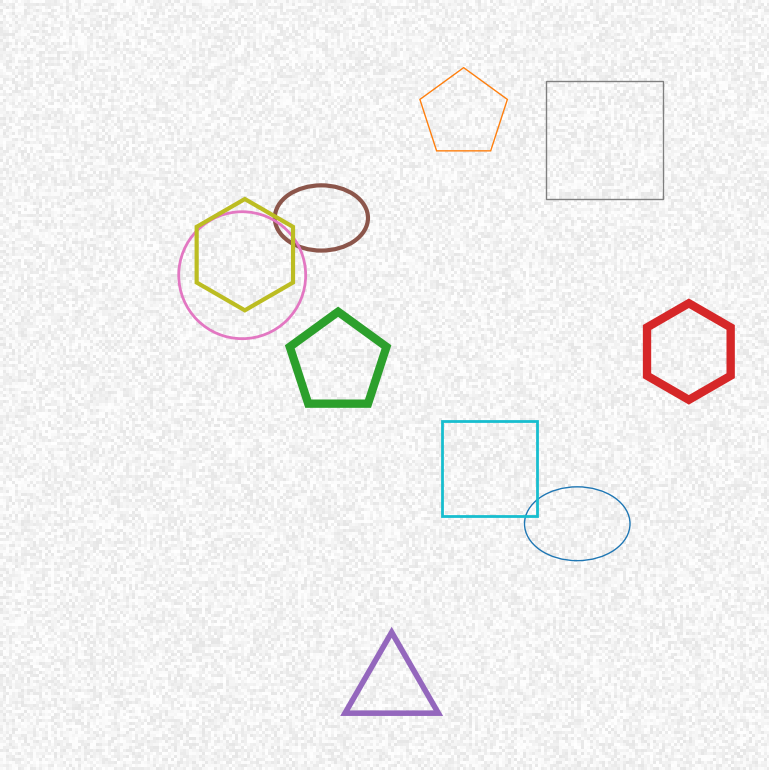[{"shape": "oval", "thickness": 0.5, "radius": 0.34, "center": [0.75, 0.32]}, {"shape": "pentagon", "thickness": 0.5, "radius": 0.3, "center": [0.602, 0.852]}, {"shape": "pentagon", "thickness": 3, "radius": 0.33, "center": [0.439, 0.529]}, {"shape": "hexagon", "thickness": 3, "radius": 0.31, "center": [0.895, 0.543]}, {"shape": "triangle", "thickness": 2, "radius": 0.35, "center": [0.509, 0.109]}, {"shape": "oval", "thickness": 1.5, "radius": 0.3, "center": [0.417, 0.717]}, {"shape": "circle", "thickness": 1, "radius": 0.41, "center": [0.315, 0.643]}, {"shape": "square", "thickness": 0.5, "radius": 0.38, "center": [0.785, 0.818]}, {"shape": "hexagon", "thickness": 1.5, "radius": 0.36, "center": [0.318, 0.669]}, {"shape": "square", "thickness": 1, "radius": 0.31, "center": [0.636, 0.391]}]